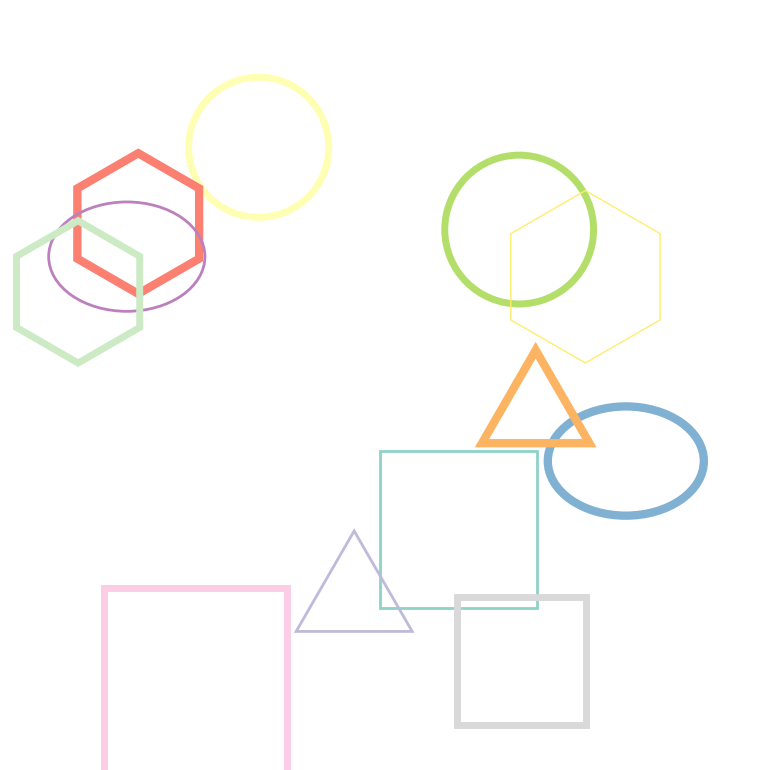[{"shape": "square", "thickness": 1, "radius": 0.51, "center": [0.595, 0.313]}, {"shape": "circle", "thickness": 2.5, "radius": 0.45, "center": [0.336, 0.809]}, {"shape": "triangle", "thickness": 1, "radius": 0.44, "center": [0.46, 0.223]}, {"shape": "hexagon", "thickness": 3, "radius": 0.46, "center": [0.18, 0.71]}, {"shape": "oval", "thickness": 3, "radius": 0.51, "center": [0.813, 0.401]}, {"shape": "triangle", "thickness": 3, "radius": 0.4, "center": [0.696, 0.465]}, {"shape": "circle", "thickness": 2.5, "radius": 0.48, "center": [0.674, 0.702]}, {"shape": "square", "thickness": 2.5, "radius": 0.6, "center": [0.254, 0.117]}, {"shape": "square", "thickness": 2.5, "radius": 0.42, "center": [0.677, 0.141]}, {"shape": "oval", "thickness": 1, "radius": 0.51, "center": [0.165, 0.667]}, {"shape": "hexagon", "thickness": 2.5, "radius": 0.46, "center": [0.101, 0.621]}, {"shape": "hexagon", "thickness": 0.5, "radius": 0.56, "center": [0.76, 0.641]}]